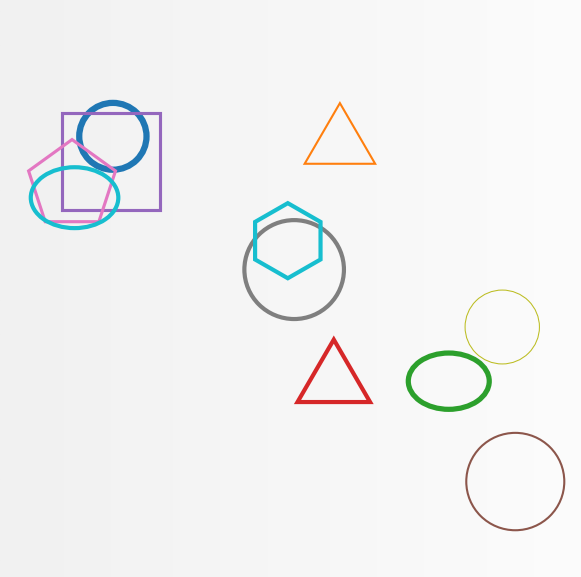[{"shape": "circle", "thickness": 3, "radius": 0.29, "center": [0.194, 0.763]}, {"shape": "triangle", "thickness": 1, "radius": 0.35, "center": [0.585, 0.751]}, {"shape": "oval", "thickness": 2.5, "radius": 0.35, "center": [0.772, 0.339]}, {"shape": "triangle", "thickness": 2, "radius": 0.36, "center": [0.574, 0.339]}, {"shape": "square", "thickness": 1.5, "radius": 0.42, "center": [0.191, 0.719]}, {"shape": "circle", "thickness": 1, "radius": 0.42, "center": [0.887, 0.165]}, {"shape": "pentagon", "thickness": 1.5, "radius": 0.39, "center": [0.124, 0.679]}, {"shape": "circle", "thickness": 2, "radius": 0.43, "center": [0.506, 0.532]}, {"shape": "circle", "thickness": 0.5, "radius": 0.32, "center": [0.864, 0.433]}, {"shape": "hexagon", "thickness": 2, "radius": 0.33, "center": [0.495, 0.582]}, {"shape": "oval", "thickness": 2, "radius": 0.38, "center": [0.128, 0.657]}]